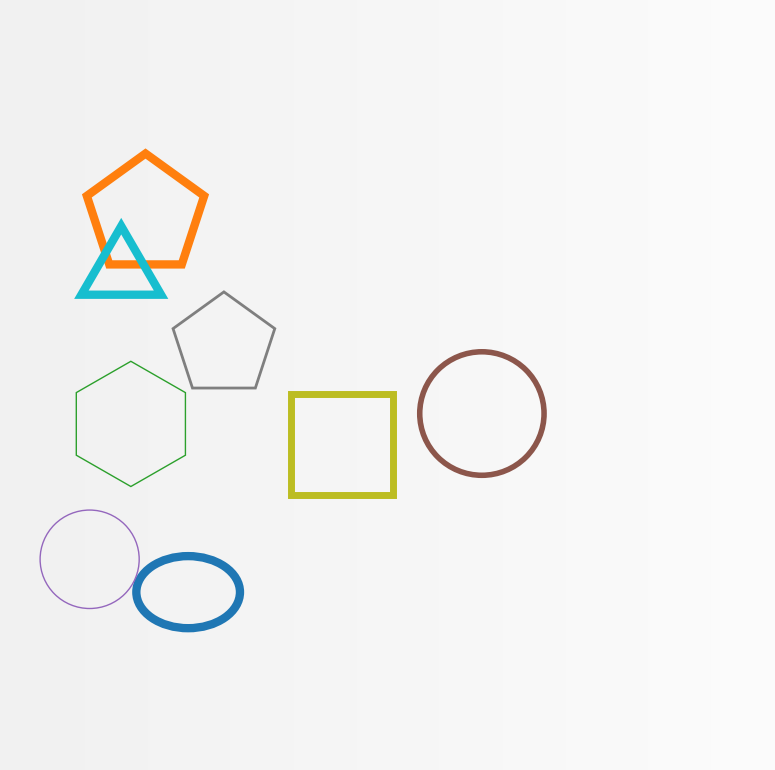[{"shape": "oval", "thickness": 3, "radius": 0.33, "center": [0.243, 0.231]}, {"shape": "pentagon", "thickness": 3, "radius": 0.4, "center": [0.188, 0.721]}, {"shape": "hexagon", "thickness": 0.5, "radius": 0.41, "center": [0.169, 0.449]}, {"shape": "circle", "thickness": 0.5, "radius": 0.32, "center": [0.116, 0.274]}, {"shape": "circle", "thickness": 2, "radius": 0.4, "center": [0.622, 0.463]}, {"shape": "pentagon", "thickness": 1, "radius": 0.35, "center": [0.289, 0.552]}, {"shape": "square", "thickness": 2.5, "radius": 0.33, "center": [0.442, 0.423]}, {"shape": "triangle", "thickness": 3, "radius": 0.3, "center": [0.156, 0.647]}]